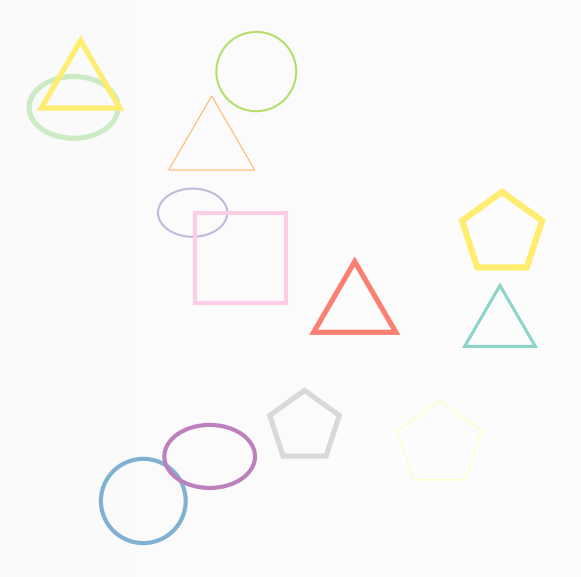[{"shape": "triangle", "thickness": 1.5, "radius": 0.35, "center": [0.86, 0.434]}, {"shape": "pentagon", "thickness": 0.5, "radius": 0.38, "center": [0.756, 0.23]}, {"shape": "oval", "thickness": 1, "radius": 0.3, "center": [0.331, 0.631]}, {"shape": "triangle", "thickness": 2.5, "radius": 0.41, "center": [0.61, 0.465]}, {"shape": "circle", "thickness": 2, "radius": 0.36, "center": [0.247, 0.132]}, {"shape": "triangle", "thickness": 0.5, "radius": 0.43, "center": [0.364, 0.747]}, {"shape": "circle", "thickness": 1, "radius": 0.34, "center": [0.441, 0.875]}, {"shape": "square", "thickness": 2, "radius": 0.39, "center": [0.414, 0.553]}, {"shape": "pentagon", "thickness": 2.5, "radius": 0.31, "center": [0.524, 0.26]}, {"shape": "oval", "thickness": 2, "radius": 0.39, "center": [0.361, 0.209]}, {"shape": "oval", "thickness": 2.5, "radius": 0.38, "center": [0.127, 0.813]}, {"shape": "triangle", "thickness": 2.5, "radius": 0.39, "center": [0.139, 0.851]}, {"shape": "pentagon", "thickness": 3, "radius": 0.36, "center": [0.864, 0.595]}]